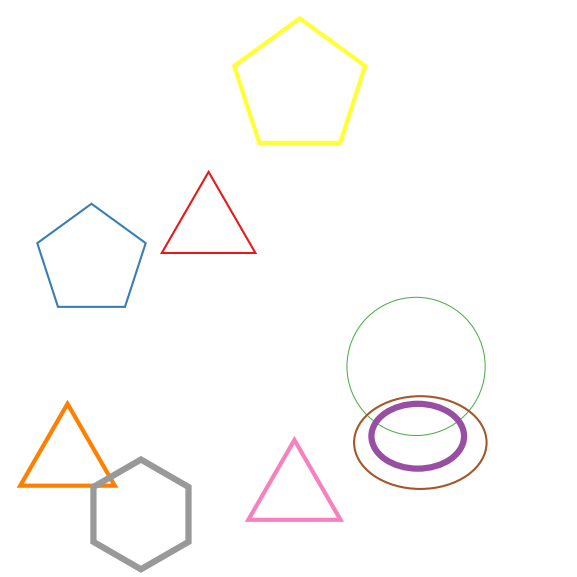[{"shape": "triangle", "thickness": 1, "radius": 0.47, "center": [0.361, 0.608]}, {"shape": "pentagon", "thickness": 1, "radius": 0.49, "center": [0.158, 0.548]}, {"shape": "circle", "thickness": 0.5, "radius": 0.6, "center": [0.72, 0.365]}, {"shape": "oval", "thickness": 3, "radius": 0.4, "center": [0.723, 0.244]}, {"shape": "triangle", "thickness": 2, "radius": 0.47, "center": [0.117, 0.205]}, {"shape": "pentagon", "thickness": 2, "radius": 0.6, "center": [0.519, 0.848]}, {"shape": "oval", "thickness": 1, "radius": 0.57, "center": [0.728, 0.233]}, {"shape": "triangle", "thickness": 2, "radius": 0.46, "center": [0.51, 0.145]}, {"shape": "hexagon", "thickness": 3, "radius": 0.48, "center": [0.244, 0.108]}]